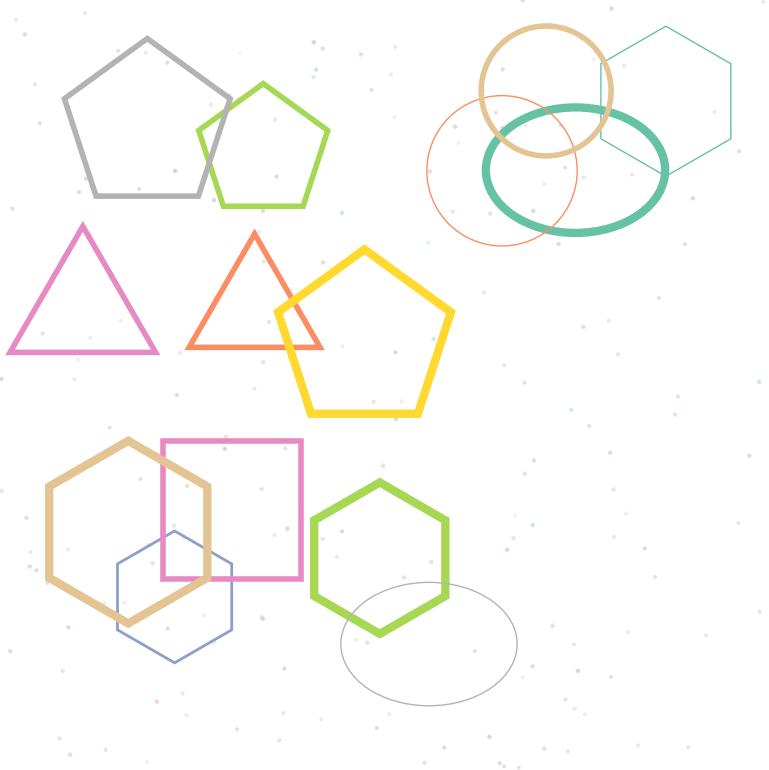[{"shape": "oval", "thickness": 3, "radius": 0.58, "center": [0.747, 0.779]}, {"shape": "hexagon", "thickness": 0.5, "radius": 0.49, "center": [0.865, 0.869]}, {"shape": "circle", "thickness": 0.5, "radius": 0.49, "center": [0.652, 0.778]}, {"shape": "triangle", "thickness": 2, "radius": 0.49, "center": [0.331, 0.598]}, {"shape": "hexagon", "thickness": 1, "radius": 0.43, "center": [0.227, 0.225]}, {"shape": "square", "thickness": 2, "radius": 0.45, "center": [0.301, 0.338]}, {"shape": "triangle", "thickness": 2, "radius": 0.55, "center": [0.108, 0.597]}, {"shape": "pentagon", "thickness": 2, "radius": 0.44, "center": [0.342, 0.803]}, {"shape": "hexagon", "thickness": 3, "radius": 0.49, "center": [0.493, 0.275]}, {"shape": "pentagon", "thickness": 3, "radius": 0.59, "center": [0.473, 0.558]}, {"shape": "hexagon", "thickness": 3, "radius": 0.59, "center": [0.167, 0.309]}, {"shape": "circle", "thickness": 2, "radius": 0.42, "center": [0.709, 0.882]}, {"shape": "pentagon", "thickness": 2, "radius": 0.57, "center": [0.191, 0.837]}, {"shape": "oval", "thickness": 0.5, "radius": 0.57, "center": [0.557, 0.164]}]